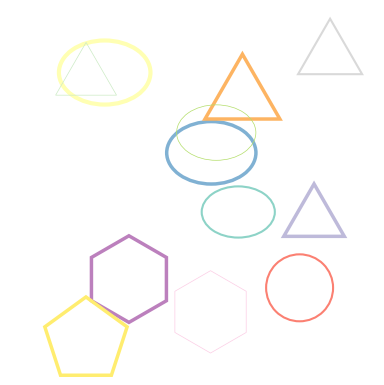[{"shape": "oval", "thickness": 1.5, "radius": 0.47, "center": [0.619, 0.449]}, {"shape": "oval", "thickness": 3, "radius": 0.59, "center": [0.272, 0.812]}, {"shape": "triangle", "thickness": 2.5, "radius": 0.45, "center": [0.816, 0.431]}, {"shape": "circle", "thickness": 1.5, "radius": 0.43, "center": [0.778, 0.252]}, {"shape": "oval", "thickness": 2.5, "radius": 0.58, "center": [0.549, 0.603]}, {"shape": "triangle", "thickness": 2.5, "radius": 0.56, "center": [0.63, 0.747]}, {"shape": "oval", "thickness": 0.5, "radius": 0.51, "center": [0.562, 0.656]}, {"shape": "hexagon", "thickness": 0.5, "radius": 0.53, "center": [0.547, 0.19]}, {"shape": "triangle", "thickness": 1.5, "radius": 0.48, "center": [0.857, 0.855]}, {"shape": "hexagon", "thickness": 2.5, "radius": 0.56, "center": [0.335, 0.275]}, {"shape": "triangle", "thickness": 0.5, "radius": 0.46, "center": [0.224, 0.798]}, {"shape": "pentagon", "thickness": 2.5, "radius": 0.56, "center": [0.223, 0.116]}]